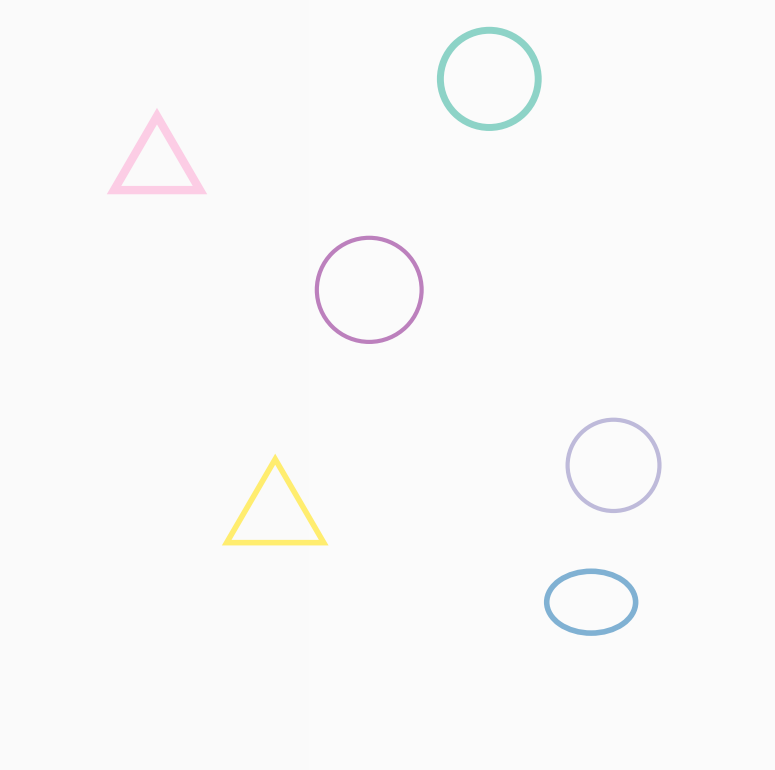[{"shape": "circle", "thickness": 2.5, "radius": 0.32, "center": [0.631, 0.898]}, {"shape": "circle", "thickness": 1.5, "radius": 0.3, "center": [0.792, 0.396]}, {"shape": "oval", "thickness": 2, "radius": 0.29, "center": [0.763, 0.218]}, {"shape": "triangle", "thickness": 3, "radius": 0.32, "center": [0.203, 0.785]}, {"shape": "circle", "thickness": 1.5, "radius": 0.34, "center": [0.476, 0.624]}, {"shape": "triangle", "thickness": 2, "radius": 0.36, "center": [0.355, 0.331]}]